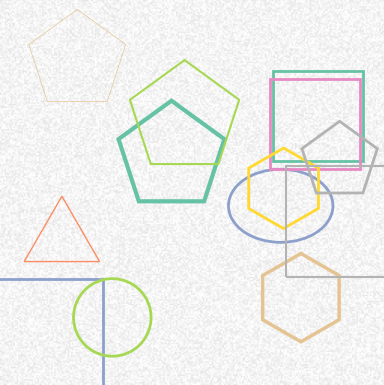[{"shape": "square", "thickness": 2, "radius": 0.58, "center": [0.827, 0.699]}, {"shape": "pentagon", "thickness": 3, "radius": 0.72, "center": [0.445, 0.594]}, {"shape": "triangle", "thickness": 1, "radius": 0.57, "center": [0.161, 0.377]}, {"shape": "square", "thickness": 2, "radius": 0.74, "center": [0.12, 0.129]}, {"shape": "oval", "thickness": 2, "radius": 0.68, "center": [0.729, 0.465]}, {"shape": "square", "thickness": 2, "radius": 0.58, "center": [0.819, 0.678]}, {"shape": "circle", "thickness": 2, "radius": 0.5, "center": [0.292, 0.176]}, {"shape": "pentagon", "thickness": 1.5, "radius": 0.75, "center": [0.479, 0.695]}, {"shape": "hexagon", "thickness": 2, "radius": 0.52, "center": [0.737, 0.511]}, {"shape": "hexagon", "thickness": 2.5, "radius": 0.57, "center": [0.782, 0.227]}, {"shape": "pentagon", "thickness": 0.5, "radius": 0.66, "center": [0.201, 0.843]}, {"shape": "pentagon", "thickness": 2, "radius": 0.51, "center": [0.882, 0.582]}, {"shape": "square", "thickness": 1.5, "radius": 0.72, "center": [0.887, 0.425]}]